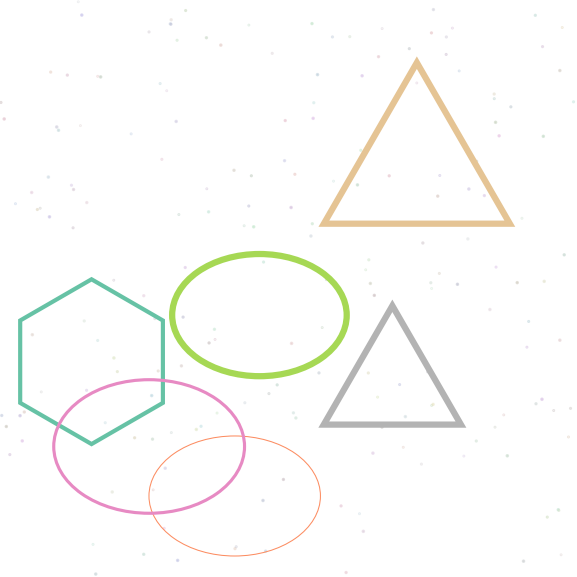[{"shape": "hexagon", "thickness": 2, "radius": 0.71, "center": [0.159, 0.373]}, {"shape": "oval", "thickness": 0.5, "radius": 0.74, "center": [0.406, 0.14]}, {"shape": "oval", "thickness": 1.5, "radius": 0.83, "center": [0.258, 0.226]}, {"shape": "oval", "thickness": 3, "radius": 0.76, "center": [0.449, 0.454]}, {"shape": "triangle", "thickness": 3, "radius": 0.93, "center": [0.722, 0.705]}, {"shape": "triangle", "thickness": 3, "radius": 0.69, "center": [0.679, 0.332]}]